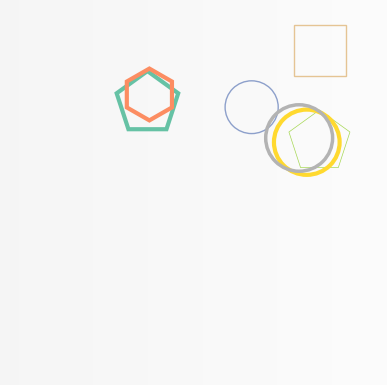[{"shape": "pentagon", "thickness": 3, "radius": 0.42, "center": [0.38, 0.732]}, {"shape": "hexagon", "thickness": 3, "radius": 0.34, "center": [0.386, 0.755]}, {"shape": "circle", "thickness": 1, "radius": 0.34, "center": [0.649, 0.722]}, {"shape": "pentagon", "thickness": 0.5, "radius": 0.41, "center": [0.824, 0.632]}, {"shape": "circle", "thickness": 3, "radius": 0.42, "center": [0.792, 0.631]}, {"shape": "square", "thickness": 1, "radius": 0.33, "center": [0.827, 0.869]}, {"shape": "circle", "thickness": 2.5, "radius": 0.43, "center": [0.772, 0.642]}]